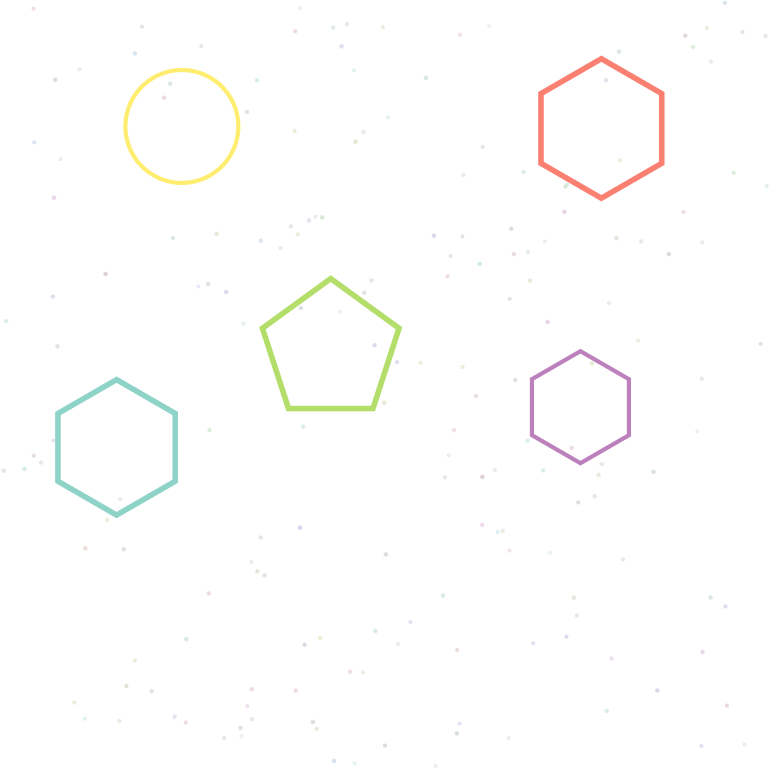[{"shape": "hexagon", "thickness": 2, "radius": 0.44, "center": [0.151, 0.419]}, {"shape": "hexagon", "thickness": 2, "radius": 0.45, "center": [0.781, 0.833]}, {"shape": "pentagon", "thickness": 2, "radius": 0.47, "center": [0.43, 0.545]}, {"shape": "hexagon", "thickness": 1.5, "radius": 0.36, "center": [0.754, 0.471]}, {"shape": "circle", "thickness": 1.5, "radius": 0.37, "center": [0.236, 0.836]}]